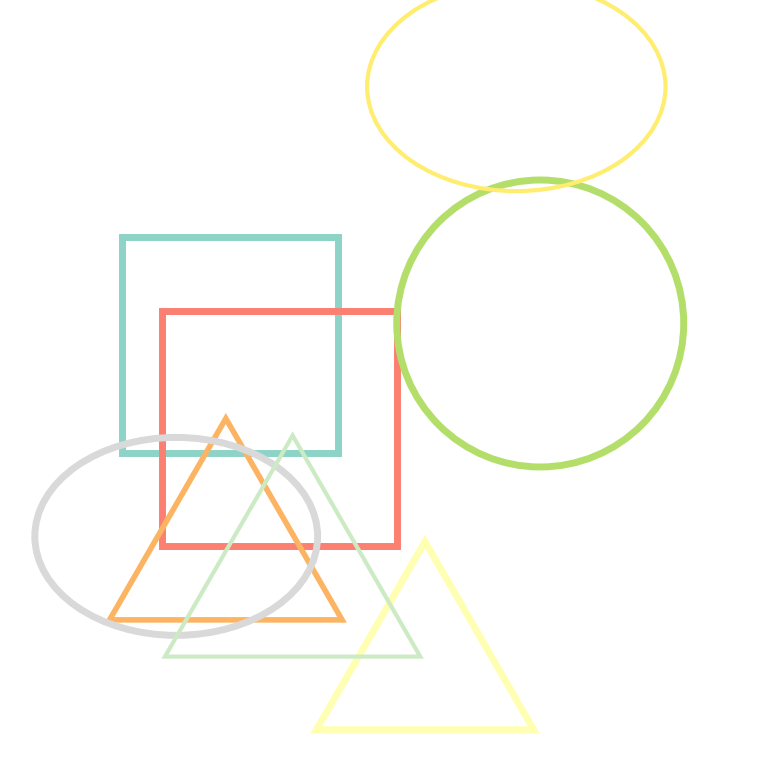[{"shape": "square", "thickness": 2.5, "radius": 0.7, "center": [0.299, 0.552]}, {"shape": "triangle", "thickness": 2.5, "radius": 0.81, "center": [0.552, 0.134]}, {"shape": "square", "thickness": 2.5, "radius": 0.76, "center": [0.363, 0.444]}, {"shape": "triangle", "thickness": 2, "radius": 0.87, "center": [0.293, 0.282]}, {"shape": "circle", "thickness": 2.5, "radius": 0.93, "center": [0.702, 0.58]}, {"shape": "oval", "thickness": 2.5, "radius": 0.92, "center": [0.229, 0.303]}, {"shape": "triangle", "thickness": 1.5, "radius": 0.96, "center": [0.38, 0.243]}, {"shape": "oval", "thickness": 1.5, "radius": 0.97, "center": [0.671, 0.887]}]